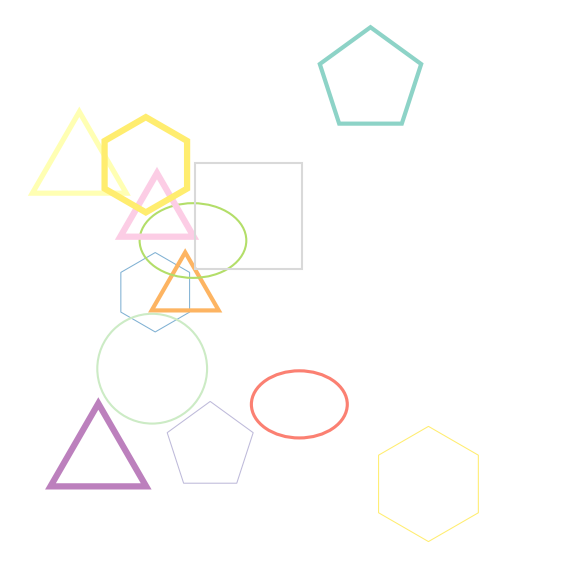[{"shape": "pentagon", "thickness": 2, "radius": 0.46, "center": [0.642, 0.86]}, {"shape": "triangle", "thickness": 2.5, "radius": 0.47, "center": [0.137, 0.712]}, {"shape": "pentagon", "thickness": 0.5, "radius": 0.39, "center": [0.364, 0.226]}, {"shape": "oval", "thickness": 1.5, "radius": 0.42, "center": [0.518, 0.299]}, {"shape": "hexagon", "thickness": 0.5, "radius": 0.34, "center": [0.269, 0.493]}, {"shape": "triangle", "thickness": 2, "radius": 0.34, "center": [0.321, 0.495]}, {"shape": "oval", "thickness": 1, "radius": 0.46, "center": [0.334, 0.583]}, {"shape": "triangle", "thickness": 3, "radius": 0.37, "center": [0.272, 0.626]}, {"shape": "square", "thickness": 1, "radius": 0.46, "center": [0.43, 0.625]}, {"shape": "triangle", "thickness": 3, "radius": 0.48, "center": [0.17, 0.205]}, {"shape": "circle", "thickness": 1, "radius": 0.48, "center": [0.264, 0.361]}, {"shape": "hexagon", "thickness": 0.5, "radius": 0.5, "center": [0.742, 0.161]}, {"shape": "hexagon", "thickness": 3, "radius": 0.41, "center": [0.253, 0.714]}]